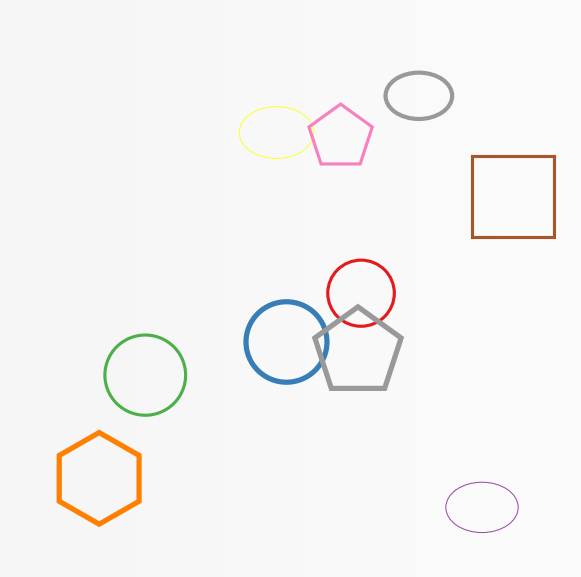[{"shape": "circle", "thickness": 1.5, "radius": 0.29, "center": [0.621, 0.491]}, {"shape": "circle", "thickness": 2.5, "radius": 0.35, "center": [0.493, 0.407]}, {"shape": "circle", "thickness": 1.5, "radius": 0.35, "center": [0.25, 0.35]}, {"shape": "oval", "thickness": 0.5, "radius": 0.31, "center": [0.829, 0.121]}, {"shape": "hexagon", "thickness": 2.5, "radius": 0.4, "center": [0.171, 0.171]}, {"shape": "oval", "thickness": 0.5, "radius": 0.32, "center": [0.476, 0.77]}, {"shape": "square", "thickness": 1.5, "radius": 0.35, "center": [0.883, 0.66]}, {"shape": "pentagon", "thickness": 1.5, "radius": 0.29, "center": [0.586, 0.762]}, {"shape": "pentagon", "thickness": 2.5, "radius": 0.39, "center": [0.616, 0.39]}, {"shape": "oval", "thickness": 2, "radius": 0.29, "center": [0.721, 0.833]}]